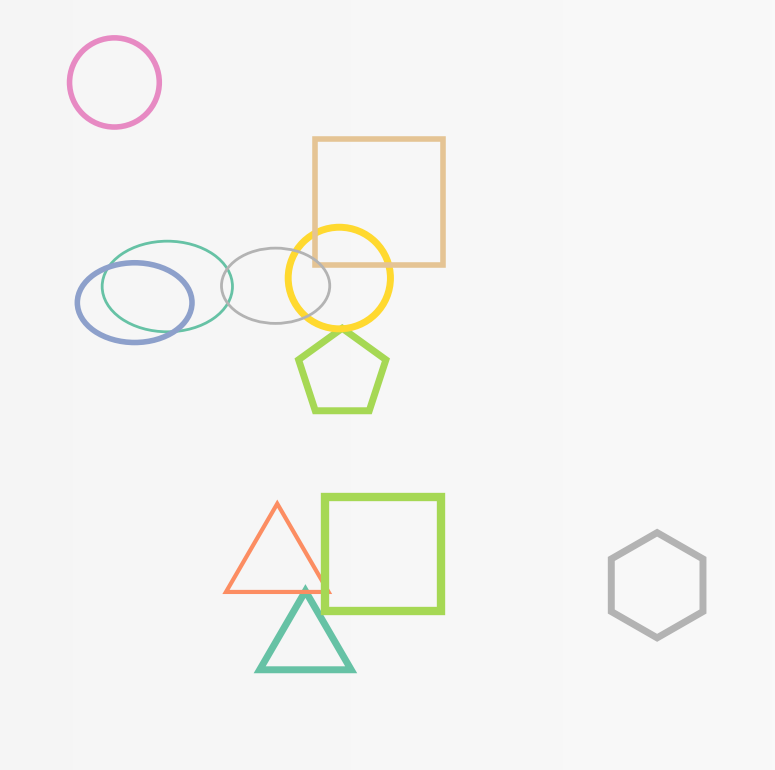[{"shape": "oval", "thickness": 1, "radius": 0.42, "center": [0.216, 0.628]}, {"shape": "triangle", "thickness": 2.5, "radius": 0.34, "center": [0.394, 0.164]}, {"shape": "triangle", "thickness": 1.5, "radius": 0.38, "center": [0.358, 0.269]}, {"shape": "oval", "thickness": 2, "radius": 0.37, "center": [0.174, 0.607]}, {"shape": "circle", "thickness": 2, "radius": 0.29, "center": [0.148, 0.893]}, {"shape": "square", "thickness": 3, "radius": 0.37, "center": [0.494, 0.28]}, {"shape": "pentagon", "thickness": 2.5, "radius": 0.3, "center": [0.442, 0.514]}, {"shape": "circle", "thickness": 2.5, "radius": 0.33, "center": [0.438, 0.639]}, {"shape": "square", "thickness": 2, "radius": 0.41, "center": [0.489, 0.738]}, {"shape": "oval", "thickness": 1, "radius": 0.35, "center": [0.356, 0.629]}, {"shape": "hexagon", "thickness": 2.5, "radius": 0.34, "center": [0.848, 0.24]}]